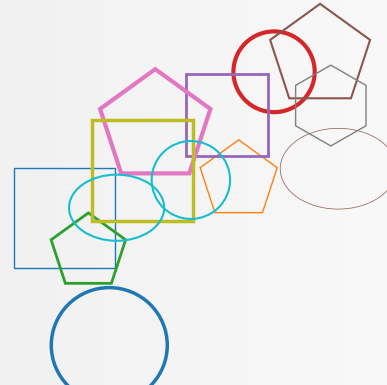[{"shape": "circle", "thickness": 2.5, "radius": 0.75, "center": [0.282, 0.103]}, {"shape": "square", "thickness": 1, "radius": 0.65, "center": [0.166, 0.434]}, {"shape": "pentagon", "thickness": 1, "radius": 0.52, "center": [0.616, 0.532]}, {"shape": "pentagon", "thickness": 2, "radius": 0.51, "center": [0.228, 0.346]}, {"shape": "circle", "thickness": 3, "radius": 0.52, "center": [0.707, 0.814]}, {"shape": "square", "thickness": 2, "radius": 0.53, "center": [0.586, 0.702]}, {"shape": "oval", "thickness": 0.5, "radius": 0.75, "center": [0.873, 0.562]}, {"shape": "pentagon", "thickness": 1.5, "radius": 0.68, "center": [0.826, 0.854]}, {"shape": "pentagon", "thickness": 3, "radius": 0.75, "center": [0.401, 0.671]}, {"shape": "hexagon", "thickness": 1, "radius": 0.52, "center": [0.854, 0.726]}, {"shape": "square", "thickness": 2.5, "radius": 0.65, "center": [0.368, 0.557]}, {"shape": "oval", "thickness": 1.5, "radius": 0.61, "center": [0.301, 0.461]}, {"shape": "circle", "thickness": 1.5, "radius": 0.51, "center": [0.493, 0.533]}]